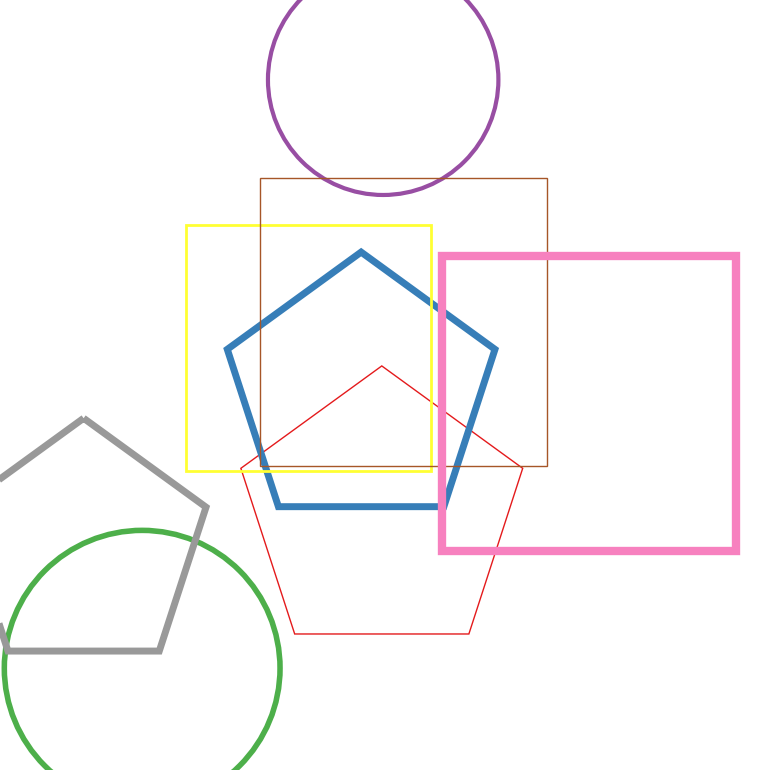[{"shape": "pentagon", "thickness": 0.5, "radius": 0.96, "center": [0.496, 0.332]}, {"shape": "pentagon", "thickness": 2.5, "radius": 0.91, "center": [0.469, 0.49]}, {"shape": "circle", "thickness": 2, "radius": 0.9, "center": [0.185, 0.132]}, {"shape": "circle", "thickness": 1.5, "radius": 0.75, "center": [0.498, 0.896]}, {"shape": "square", "thickness": 1, "radius": 0.8, "center": [0.401, 0.548]}, {"shape": "square", "thickness": 0.5, "radius": 0.93, "center": [0.524, 0.582]}, {"shape": "square", "thickness": 3, "radius": 0.96, "center": [0.765, 0.476]}, {"shape": "pentagon", "thickness": 2.5, "radius": 0.84, "center": [0.109, 0.29]}]